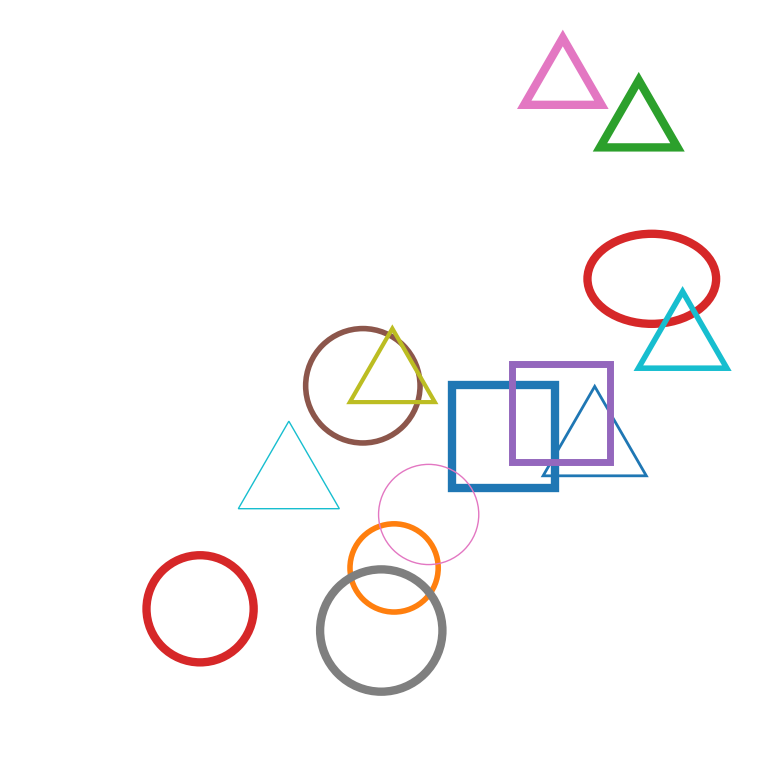[{"shape": "triangle", "thickness": 1, "radius": 0.39, "center": [0.772, 0.421]}, {"shape": "square", "thickness": 3, "radius": 0.33, "center": [0.654, 0.433]}, {"shape": "circle", "thickness": 2, "radius": 0.29, "center": [0.512, 0.262]}, {"shape": "triangle", "thickness": 3, "radius": 0.29, "center": [0.83, 0.838]}, {"shape": "circle", "thickness": 3, "radius": 0.35, "center": [0.26, 0.209]}, {"shape": "oval", "thickness": 3, "radius": 0.42, "center": [0.846, 0.638]}, {"shape": "square", "thickness": 2.5, "radius": 0.32, "center": [0.728, 0.464]}, {"shape": "circle", "thickness": 2, "radius": 0.37, "center": [0.471, 0.499]}, {"shape": "circle", "thickness": 0.5, "radius": 0.33, "center": [0.557, 0.332]}, {"shape": "triangle", "thickness": 3, "radius": 0.29, "center": [0.731, 0.893]}, {"shape": "circle", "thickness": 3, "radius": 0.4, "center": [0.495, 0.181]}, {"shape": "triangle", "thickness": 1.5, "radius": 0.32, "center": [0.51, 0.51]}, {"shape": "triangle", "thickness": 2, "radius": 0.33, "center": [0.886, 0.555]}, {"shape": "triangle", "thickness": 0.5, "radius": 0.38, "center": [0.375, 0.377]}]